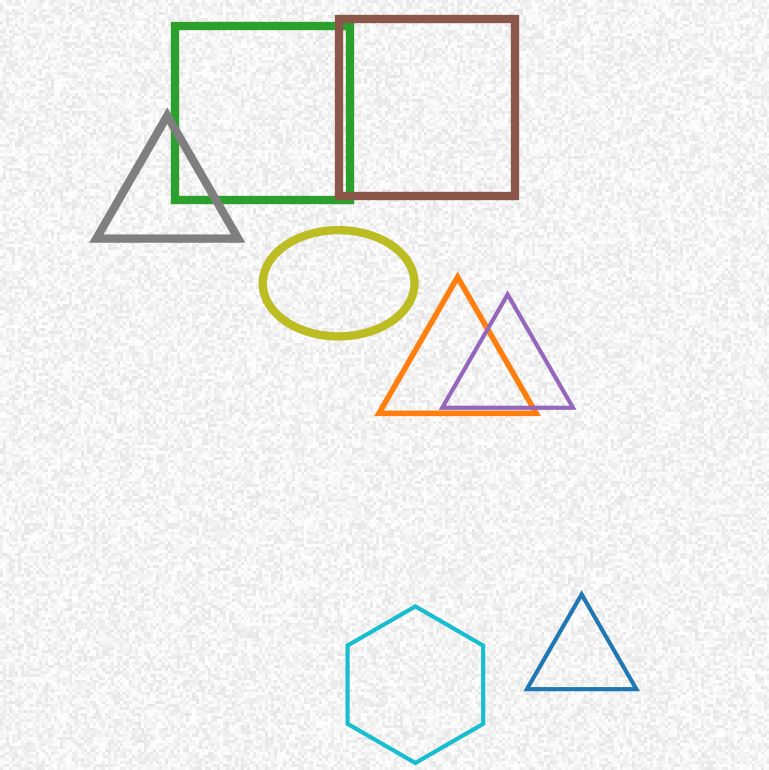[{"shape": "triangle", "thickness": 1.5, "radius": 0.41, "center": [0.755, 0.146]}, {"shape": "triangle", "thickness": 2, "radius": 0.59, "center": [0.594, 0.522]}, {"shape": "square", "thickness": 3, "radius": 0.57, "center": [0.341, 0.853]}, {"shape": "triangle", "thickness": 1.5, "radius": 0.49, "center": [0.659, 0.519]}, {"shape": "square", "thickness": 3, "radius": 0.57, "center": [0.555, 0.86]}, {"shape": "triangle", "thickness": 3, "radius": 0.53, "center": [0.217, 0.743]}, {"shape": "oval", "thickness": 3, "radius": 0.49, "center": [0.44, 0.632]}, {"shape": "hexagon", "thickness": 1.5, "radius": 0.51, "center": [0.539, 0.111]}]